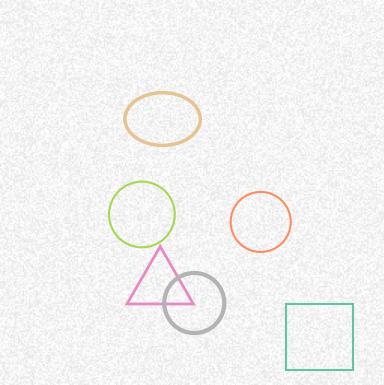[{"shape": "square", "thickness": 1.5, "radius": 0.43, "center": [0.83, 0.125]}, {"shape": "circle", "thickness": 1.5, "radius": 0.39, "center": [0.677, 0.423]}, {"shape": "triangle", "thickness": 2, "radius": 0.5, "center": [0.416, 0.26]}, {"shape": "circle", "thickness": 1.5, "radius": 0.43, "center": [0.369, 0.443]}, {"shape": "oval", "thickness": 2.5, "radius": 0.49, "center": [0.422, 0.691]}, {"shape": "circle", "thickness": 3, "radius": 0.39, "center": [0.505, 0.213]}]